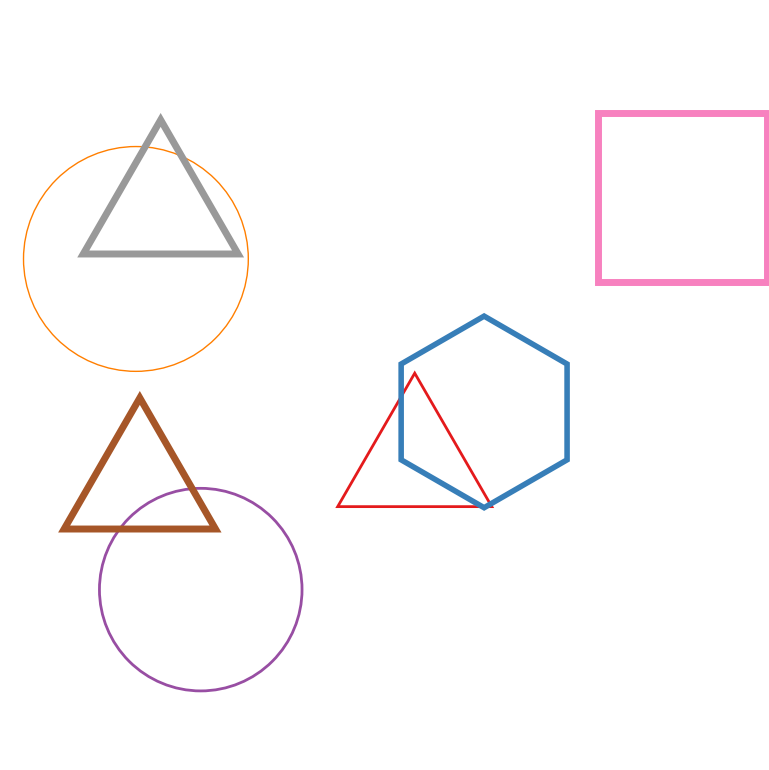[{"shape": "triangle", "thickness": 1, "radius": 0.58, "center": [0.539, 0.4]}, {"shape": "hexagon", "thickness": 2, "radius": 0.62, "center": [0.629, 0.465]}, {"shape": "circle", "thickness": 1, "radius": 0.66, "center": [0.261, 0.234]}, {"shape": "circle", "thickness": 0.5, "radius": 0.73, "center": [0.177, 0.664]}, {"shape": "triangle", "thickness": 2.5, "radius": 0.57, "center": [0.182, 0.37]}, {"shape": "square", "thickness": 2.5, "radius": 0.55, "center": [0.886, 0.743]}, {"shape": "triangle", "thickness": 2.5, "radius": 0.58, "center": [0.209, 0.728]}]